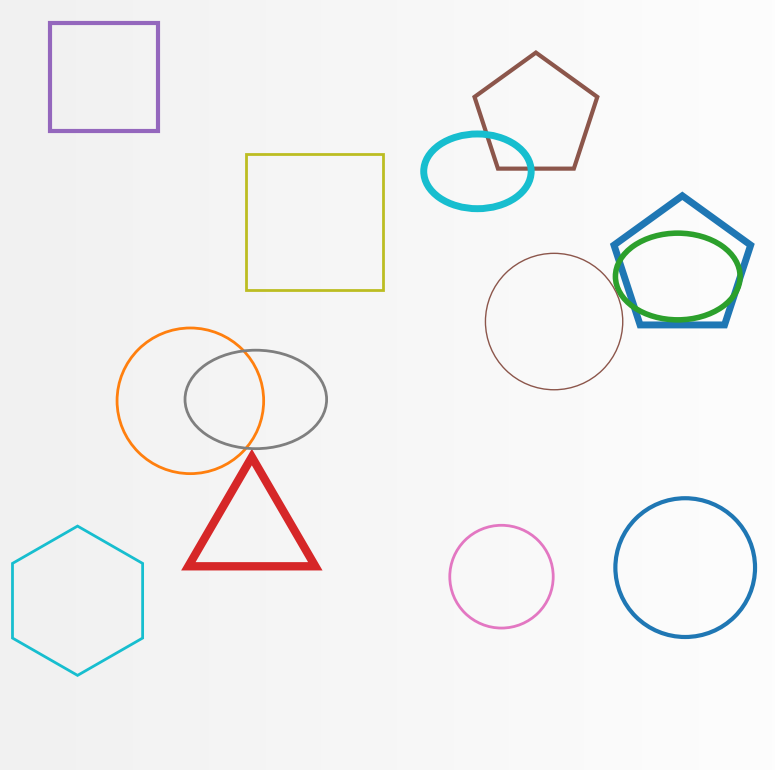[{"shape": "circle", "thickness": 1.5, "radius": 0.45, "center": [0.884, 0.263]}, {"shape": "pentagon", "thickness": 2.5, "radius": 0.46, "center": [0.88, 0.653]}, {"shape": "circle", "thickness": 1, "radius": 0.47, "center": [0.246, 0.479]}, {"shape": "oval", "thickness": 2, "radius": 0.4, "center": [0.875, 0.641]}, {"shape": "triangle", "thickness": 3, "radius": 0.47, "center": [0.325, 0.312]}, {"shape": "square", "thickness": 1.5, "radius": 0.35, "center": [0.134, 0.9]}, {"shape": "pentagon", "thickness": 1.5, "radius": 0.42, "center": [0.691, 0.848]}, {"shape": "circle", "thickness": 0.5, "radius": 0.44, "center": [0.715, 0.582]}, {"shape": "circle", "thickness": 1, "radius": 0.33, "center": [0.647, 0.251]}, {"shape": "oval", "thickness": 1, "radius": 0.46, "center": [0.33, 0.481]}, {"shape": "square", "thickness": 1, "radius": 0.44, "center": [0.405, 0.712]}, {"shape": "oval", "thickness": 2.5, "radius": 0.35, "center": [0.616, 0.777]}, {"shape": "hexagon", "thickness": 1, "radius": 0.48, "center": [0.1, 0.22]}]